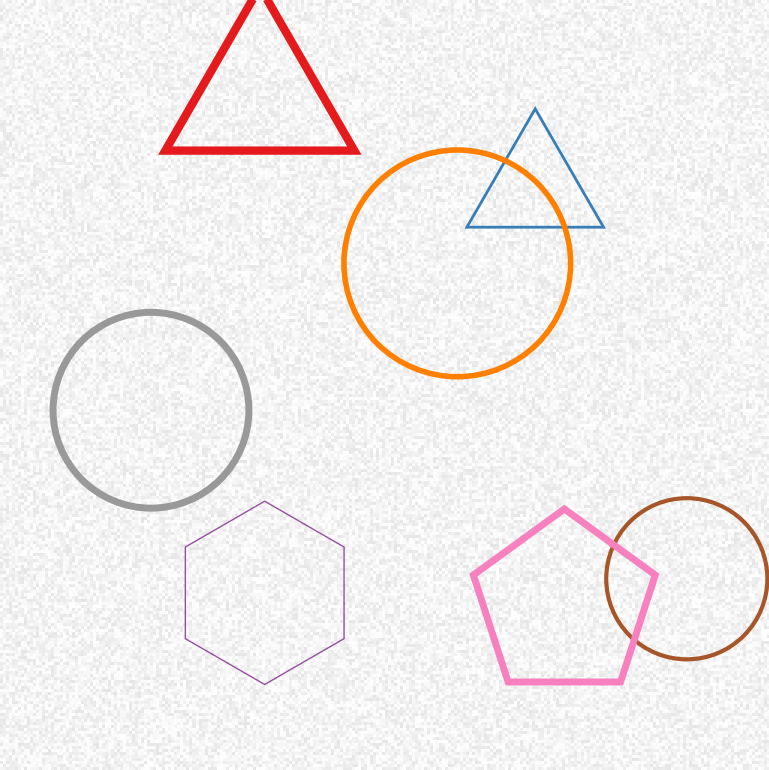[{"shape": "triangle", "thickness": 3, "radius": 0.71, "center": [0.337, 0.875]}, {"shape": "triangle", "thickness": 1, "radius": 0.51, "center": [0.695, 0.756]}, {"shape": "hexagon", "thickness": 0.5, "radius": 0.6, "center": [0.344, 0.23]}, {"shape": "circle", "thickness": 2, "radius": 0.74, "center": [0.594, 0.658]}, {"shape": "circle", "thickness": 1.5, "radius": 0.52, "center": [0.892, 0.248]}, {"shape": "pentagon", "thickness": 2.5, "radius": 0.62, "center": [0.733, 0.215]}, {"shape": "circle", "thickness": 2.5, "radius": 0.64, "center": [0.196, 0.467]}]